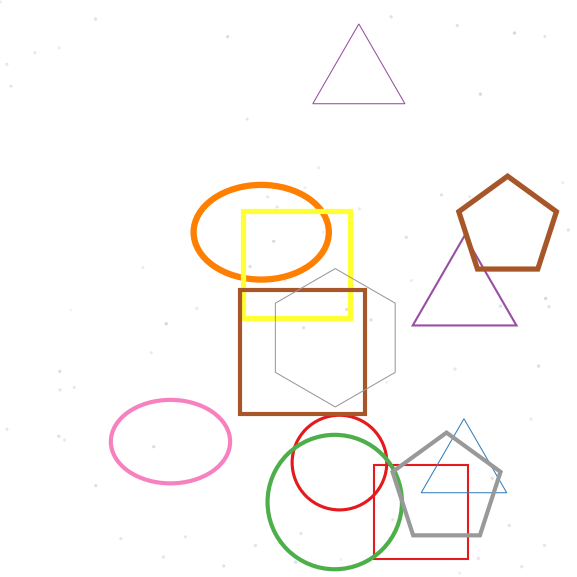[{"shape": "square", "thickness": 1, "radius": 0.41, "center": [0.728, 0.113]}, {"shape": "circle", "thickness": 1.5, "radius": 0.41, "center": [0.588, 0.198]}, {"shape": "triangle", "thickness": 0.5, "radius": 0.43, "center": [0.803, 0.189]}, {"shape": "circle", "thickness": 2, "radius": 0.58, "center": [0.58, 0.13]}, {"shape": "triangle", "thickness": 1, "radius": 0.52, "center": [0.804, 0.487]}, {"shape": "triangle", "thickness": 0.5, "radius": 0.46, "center": [0.621, 0.866]}, {"shape": "oval", "thickness": 3, "radius": 0.59, "center": [0.452, 0.597]}, {"shape": "square", "thickness": 2.5, "radius": 0.46, "center": [0.513, 0.541]}, {"shape": "square", "thickness": 2, "radius": 0.54, "center": [0.524, 0.389]}, {"shape": "pentagon", "thickness": 2.5, "radius": 0.44, "center": [0.879, 0.605]}, {"shape": "oval", "thickness": 2, "radius": 0.52, "center": [0.295, 0.234]}, {"shape": "hexagon", "thickness": 0.5, "radius": 0.6, "center": [0.581, 0.414]}, {"shape": "pentagon", "thickness": 2, "radius": 0.49, "center": [0.773, 0.152]}]